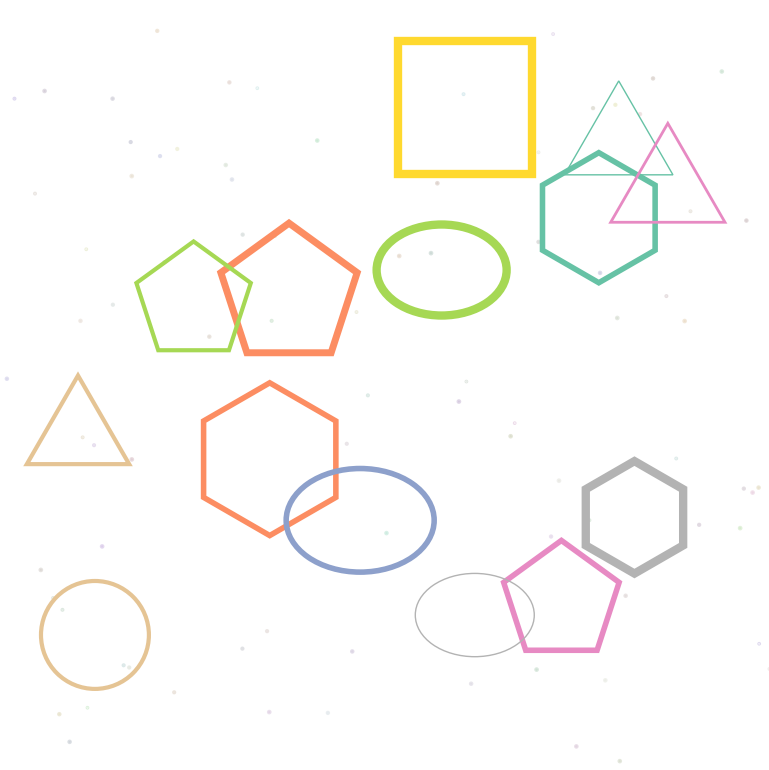[{"shape": "triangle", "thickness": 0.5, "radius": 0.41, "center": [0.804, 0.814]}, {"shape": "hexagon", "thickness": 2, "radius": 0.42, "center": [0.778, 0.717]}, {"shape": "pentagon", "thickness": 2.5, "radius": 0.47, "center": [0.375, 0.617]}, {"shape": "hexagon", "thickness": 2, "radius": 0.5, "center": [0.35, 0.404]}, {"shape": "oval", "thickness": 2, "radius": 0.48, "center": [0.468, 0.324]}, {"shape": "triangle", "thickness": 1, "radius": 0.43, "center": [0.867, 0.754]}, {"shape": "pentagon", "thickness": 2, "radius": 0.39, "center": [0.729, 0.219]}, {"shape": "pentagon", "thickness": 1.5, "radius": 0.39, "center": [0.251, 0.608]}, {"shape": "oval", "thickness": 3, "radius": 0.42, "center": [0.574, 0.649]}, {"shape": "square", "thickness": 3, "radius": 0.43, "center": [0.604, 0.86]}, {"shape": "triangle", "thickness": 1.5, "radius": 0.38, "center": [0.101, 0.436]}, {"shape": "circle", "thickness": 1.5, "radius": 0.35, "center": [0.123, 0.175]}, {"shape": "hexagon", "thickness": 3, "radius": 0.37, "center": [0.824, 0.328]}, {"shape": "oval", "thickness": 0.5, "radius": 0.39, "center": [0.617, 0.201]}]